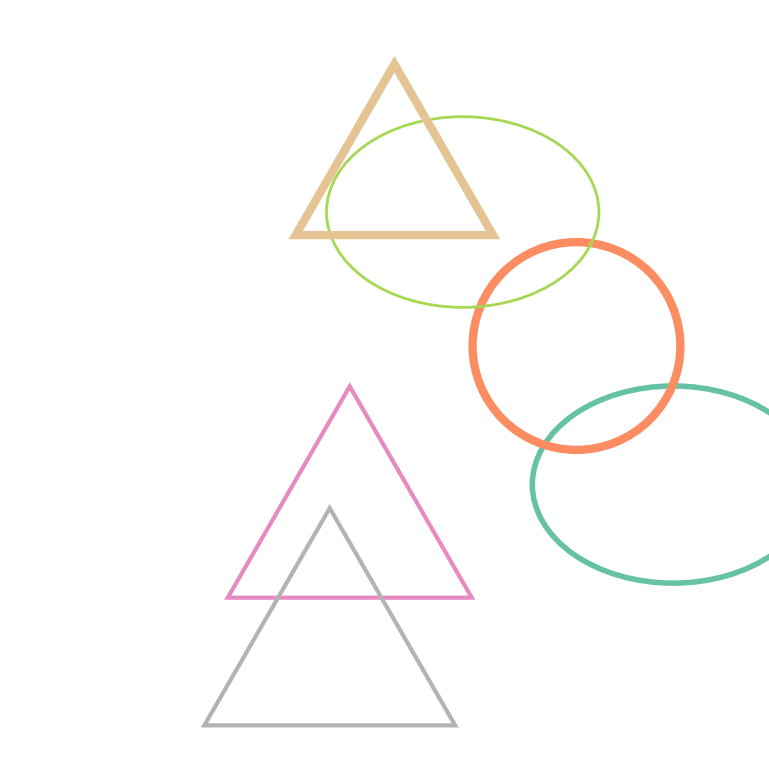[{"shape": "oval", "thickness": 2, "radius": 0.91, "center": [0.874, 0.371]}, {"shape": "circle", "thickness": 3, "radius": 0.67, "center": [0.749, 0.551]}, {"shape": "triangle", "thickness": 1.5, "radius": 0.91, "center": [0.454, 0.315]}, {"shape": "oval", "thickness": 1, "radius": 0.88, "center": [0.601, 0.725]}, {"shape": "triangle", "thickness": 3, "radius": 0.74, "center": [0.512, 0.769]}, {"shape": "triangle", "thickness": 1.5, "radius": 0.94, "center": [0.428, 0.152]}]